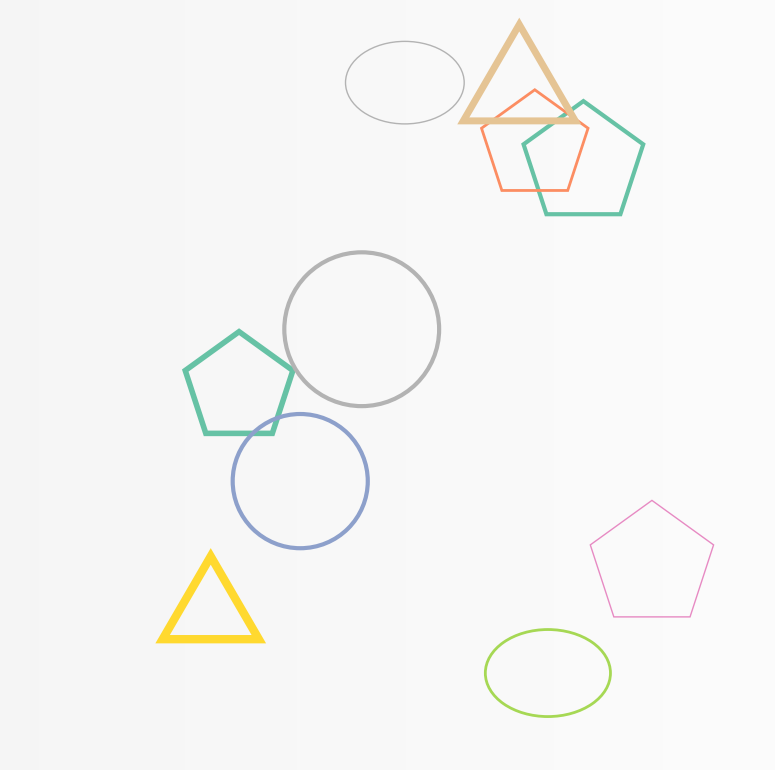[{"shape": "pentagon", "thickness": 1.5, "radius": 0.41, "center": [0.753, 0.787]}, {"shape": "pentagon", "thickness": 2, "radius": 0.37, "center": [0.308, 0.496]}, {"shape": "pentagon", "thickness": 1, "radius": 0.36, "center": [0.69, 0.811]}, {"shape": "circle", "thickness": 1.5, "radius": 0.44, "center": [0.387, 0.375]}, {"shape": "pentagon", "thickness": 0.5, "radius": 0.42, "center": [0.841, 0.267]}, {"shape": "oval", "thickness": 1, "radius": 0.4, "center": [0.707, 0.126]}, {"shape": "triangle", "thickness": 3, "radius": 0.36, "center": [0.272, 0.206]}, {"shape": "triangle", "thickness": 2.5, "radius": 0.42, "center": [0.67, 0.885]}, {"shape": "oval", "thickness": 0.5, "radius": 0.38, "center": [0.522, 0.893]}, {"shape": "circle", "thickness": 1.5, "radius": 0.5, "center": [0.467, 0.572]}]